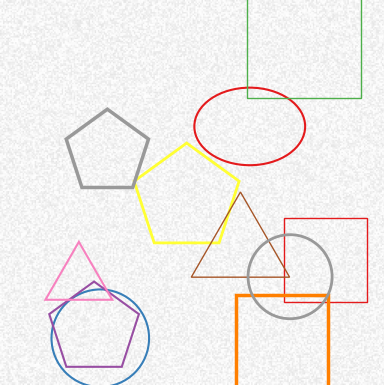[{"shape": "oval", "thickness": 1.5, "radius": 0.72, "center": [0.649, 0.672]}, {"shape": "square", "thickness": 1, "radius": 0.54, "center": [0.845, 0.325]}, {"shape": "circle", "thickness": 1.5, "radius": 0.63, "center": [0.261, 0.122]}, {"shape": "square", "thickness": 1, "radius": 0.75, "center": [0.79, 0.895]}, {"shape": "pentagon", "thickness": 1.5, "radius": 0.61, "center": [0.244, 0.146]}, {"shape": "square", "thickness": 2.5, "radius": 0.59, "center": [0.733, 0.114]}, {"shape": "pentagon", "thickness": 2, "radius": 0.72, "center": [0.485, 0.485]}, {"shape": "triangle", "thickness": 1, "radius": 0.74, "center": [0.625, 0.354]}, {"shape": "triangle", "thickness": 1.5, "radius": 0.5, "center": [0.205, 0.272]}, {"shape": "circle", "thickness": 2, "radius": 0.55, "center": [0.753, 0.281]}, {"shape": "pentagon", "thickness": 2.5, "radius": 0.56, "center": [0.279, 0.604]}]